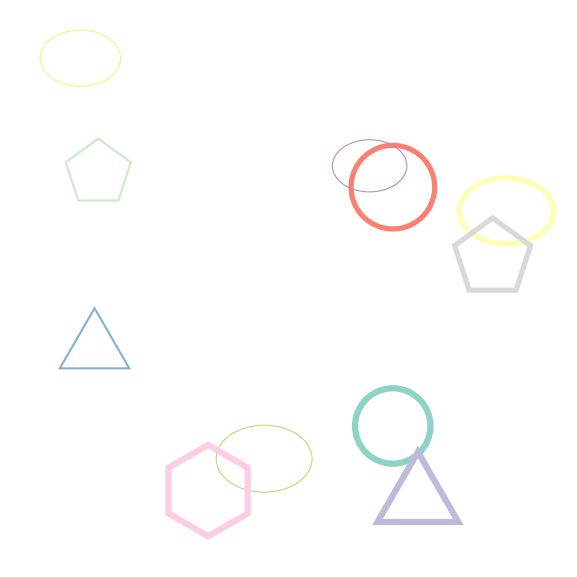[{"shape": "circle", "thickness": 3, "radius": 0.33, "center": [0.68, 0.262]}, {"shape": "oval", "thickness": 2.5, "radius": 0.41, "center": [0.877, 0.634]}, {"shape": "triangle", "thickness": 3, "radius": 0.4, "center": [0.724, 0.136]}, {"shape": "circle", "thickness": 2.5, "radius": 0.36, "center": [0.68, 0.675]}, {"shape": "triangle", "thickness": 1, "radius": 0.35, "center": [0.164, 0.396]}, {"shape": "oval", "thickness": 0.5, "radius": 0.41, "center": [0.457, 0.205]}, {"shape": "hexagon", "thickness": 3, "radius": 0.4, "center": [0.36, 0.15]}, {"shape": "pentagon", "thickness": 2.5, "radius": 0.35, "center": [0.853, 0.553]}, {"shape": "oval", "thickness": 0.5, "radius": 0.32, "center": [0.64, 0.712]}, {"shape": "pentagon", "thickness": 1, "radius": 0.3, "center": [0.17, 0.7]}, {"shape": "oval", "thickness": 0.5, "radius": 0.35, "center": [0.139, 0.898]}]